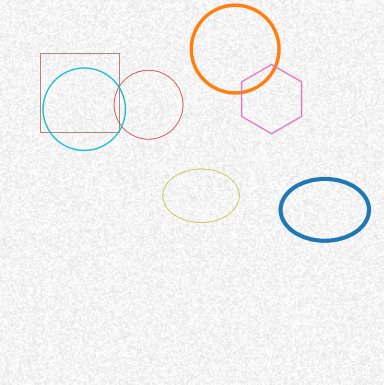[{"shape": "oval", "thickness": 3, "radius": 0.57, "center": [0.844, 0.455]}, {"shape": "circle", "thickness": 2.5, "radius": 0.57, "center": [0.611, 0.873]}, {"shape": "circle", "thickness": 0.5, "radius": 0.45, "center": [0.386, 0.728]}, {"shape": "square", "thickness": 0.5, "radius": 0.51, "center": [0.206, 0.76]}, {"shape": "hexagon", "thickness": 1, "radius": 0.45, "center": [0.705, 0.743]}, {"shape": "oval", "thickness": 0.5, "radius": 0.5, "center": [0.522, 0.491]}, {"shape": "circle", "thickness": 1, "radius": 0.54, "center": [0.219, 0.716]}]